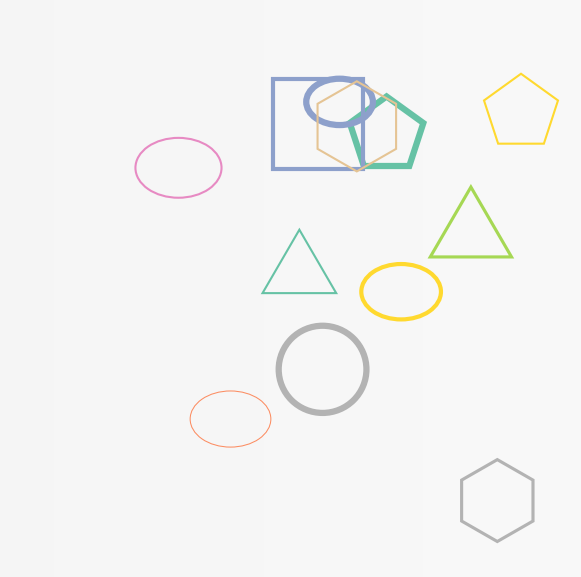[{"shape": "pentagon", "thickness": 3, "radius": 0.33, "center": [0.665, 0.766]}, {"shape": "triangle", "thickness": 1, "radius": 0.37, "center": [0.515, 0.528]}, {"shape": "oval", "thickness": 0.5, "radius": 0.35, "center": [0.397, 0.274]}, {"shape": "square", "thickness": 2, "radius": 0.39, "center": [0.548, 0.785]}, {"shape": "oval", "thickness": 3, "radius": 0.29, "center": [0.584, 0.823]}, {"shape": "oval", "thickness": 1, "radius": 0.37, "center": [0.307, 0.709]}, {"shape": "triangle", "thickness": 1.5, "radius": 0.4, "center": [0.81, 0.595]}, {"shape": "pentagon", "thickness": 1, "radius": 0.33, "center": [0.896, 0.804]}, {"shape": "oval", "thickness": 2, "radius": 0.34, "center": [0.69, 0.494]}, {"shape": "hexagon", "thickness": 1, "radius": 0.39, "center": [0.614, 0.78]}, {"shape": "hexagon", "thickness": 1.5, "radius": 0.35, "center": [0.856, 0.132]}, {"shape": "circle", "thickness": 3, "radius": 0.38, "center": [0.555, 0.36]}]